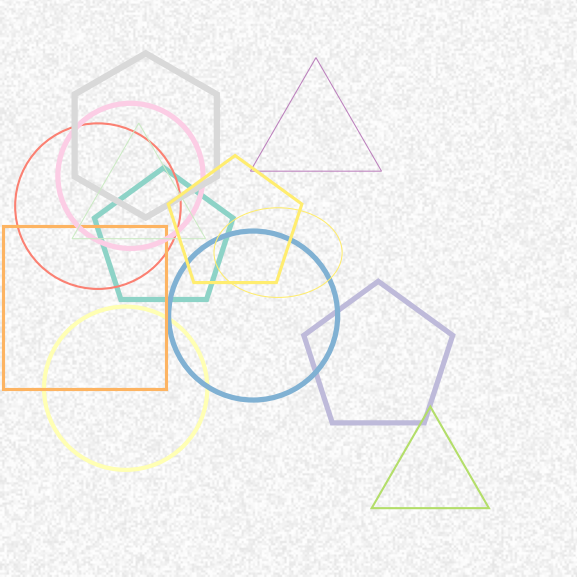[{"shape": "pentagon", "thickness": 2.5, "radius": 0.63, "center": [0.283, 0.583]}, {"shape": "circle", "thickness": 2, "radius": 0.71, "center": [0.218, 0.327]}, {"shape": "pentagon", "thickness": 2.5, "radius": 0.68, "center": [0.655, 0.377]}, {"shape": "circle", "thickness": 1, "radius": 0.72, "center": [0.17, 0.642]}, {"shape": "circle", "thickness": 2.5, "radius": 0.73, "center": [0.438, 0.453]}, {"shape": "square", "thickness": 1.5, "radius": 0.7, "center": [0.147, 0.467]}, {"shape": "triangle", "thickness": 1, "radius": 0.59, "center": [0.745, 0.178]}, {"shape": "circle", "thickness": 2.5, "radius": 0.63, "center": [0.226, 0.695]}, {"shape": "hexagon", "thickness": 3, "radius": 0.71, "center": [0.252, 0.765]}, {"shape": "triangle", "thickness": 0.5, "radius": 0.66, "center": [0.547, 0.768]}, {"shape": "triangle", "thickness": 0.5, "radius": 0.67, "center": [0.24, 0.653]}, {"shape": "pentagon", "thickness": 1.5, "radius": 0.61, "center": [0.407, 0.608]}, {"shape": "oval", "thickness": 0.5, "radius": 0.55, "center": [0.481, 0.562]}]